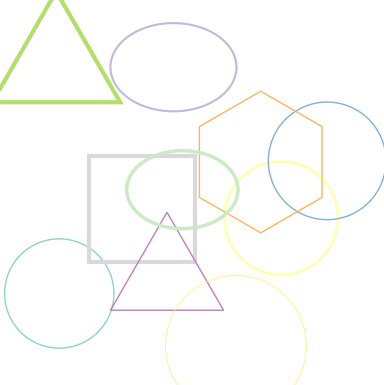[{"shape": "circle", "thickness": 1, "radius": 0.71, "center": [0.154, 0.238]}, {"shape": "circle", "thickness": 2, "radius": 0.74, "center": [0.73, 0.433]}, {"shape": "oval", "thickness": 1.5, "radius": 0.82, "center": [0.451, 0.825]}, {"shape": "circle", "thickness": 1, "radius": 0.76, "center": [0.85, 0.582]}, {"shape": "hexagon", "thickness": 1, "radius": 0.92, "center": [0.677, 0.579]}, {"shape": "triangle", "thickness": 3, "radius": 0.96, "center": [0.146, 0.83]}, {"shape": "square", "thickness": 3, "radius": 0.69, "center": [0.368, 0.457]}, {"shape": "triangle", "thickness": 1, "radius": 0.85, "center": [0.434, 0.279]}, {"shape": "oval", "thickness": 2.5, "radius": 0.72, "center": [0.474, 0.507]}, {"shape": "circle", "thickness": 0.5, "radius": 0.91, "center": [0.613, 0.102]}]